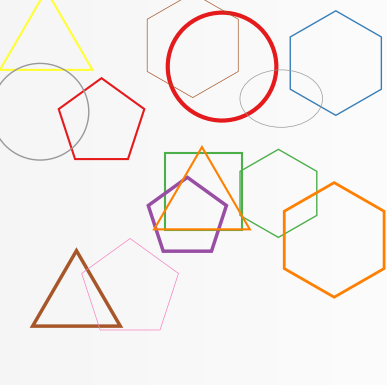[{"shape": "circle", "thickness": 3, "radius": 0.7, "center": [0.573, 0.827]}, {"shape": "pentagon", "thickness": 1.5, "radius": 0.58, "center": [0.262, 0.681]}, {"shape": "hexagon", "thickness": 1, "radius": 0.68, "center": [0.867, 0.836]}, {"shape": "square", "thickness": 1.5, "radius": 0.5, "center": [0.525, 0.502]}, {"shape": "hexagon", "thickness": 1, "radius": 0.57, "center": [0.719, 0.498]}, {"shape": "pentagon", "thickness": 2.5, "radius": 0.53, "center": [0.483, 0.433]}, {"shape": "hexagon", "thickness": 2, "radius": 0.74, "center": [0.862, 0.377]}, {"shape": "triangle", "thickness": 1.5, "radius": 0.71, "center": [0.521, 0.476]}, {"shape": "triangle", "thickness": 1.5, "radius": 0.69, "center": [0.119, 0.887]}, {"shape": "triangle", "thickness": 2.5, "radius": 0.65, "center": [0.197, 0.218]}, {"shape": "hexagon", "thickness": 0.5, "radius": 0.68, "center": [0.497, 0.882]}, {"shape": "pentagon", "thickness": 0.5, "radius": 0.66, "center": [0.336, 0.249]}, {"shape": "circle", "thickness": 1, "radius": 0.63, "center": [0.104, 0.71]}, {"shape": "oval", "thickness": 0.5, "radius": 0.53, "center": [0.726, 0.744]}]